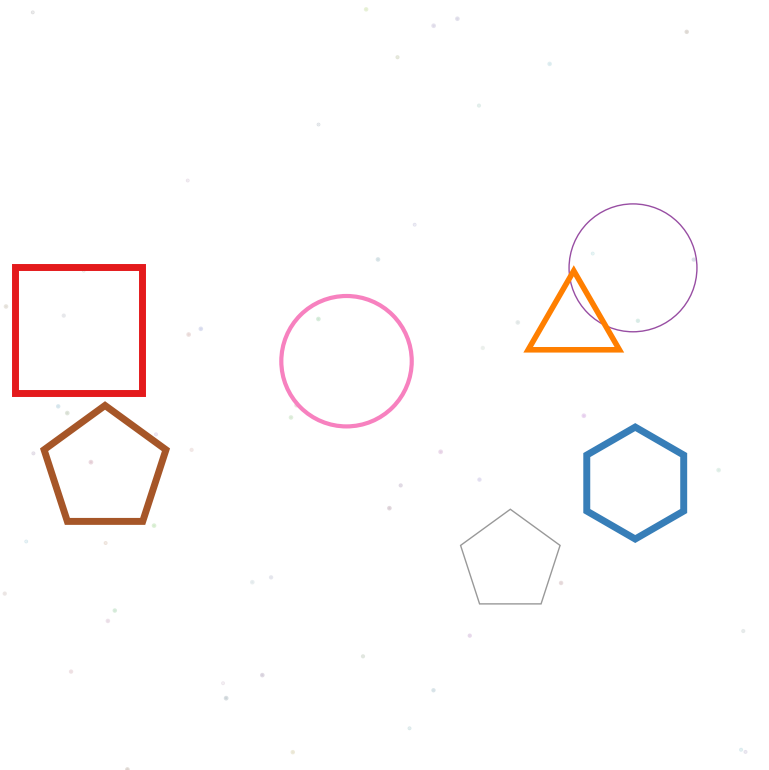[{"shape": "square", "thickness": 2.5, "radius": 0.41, "center": [0.102, 0.571]}, {"shape": "hexagon", "thickness": 2.5, "radius": 0.36, "center": [0.825, 0.373]}, {"shape": "circle", "thickness": 0.5, "radius": 0.42, "center": [0.822, 0.652]}, {"shape": "triangle", "thickness": 2, "radius": 0.34, "center": [0.745, 0.58]}, {"shape": "pentagon", "thickness": 2.5, "radius": 0.42, "center": [0.136, 0.39]}, {"shape": "circle", "thickness": 1.5, "radius": 0.42, "center": [0.45, 0.531]}, {"shape": "pentagon", "thickness": 0.5, "radius": 0.34, "center": [0.663, 0.271]}]